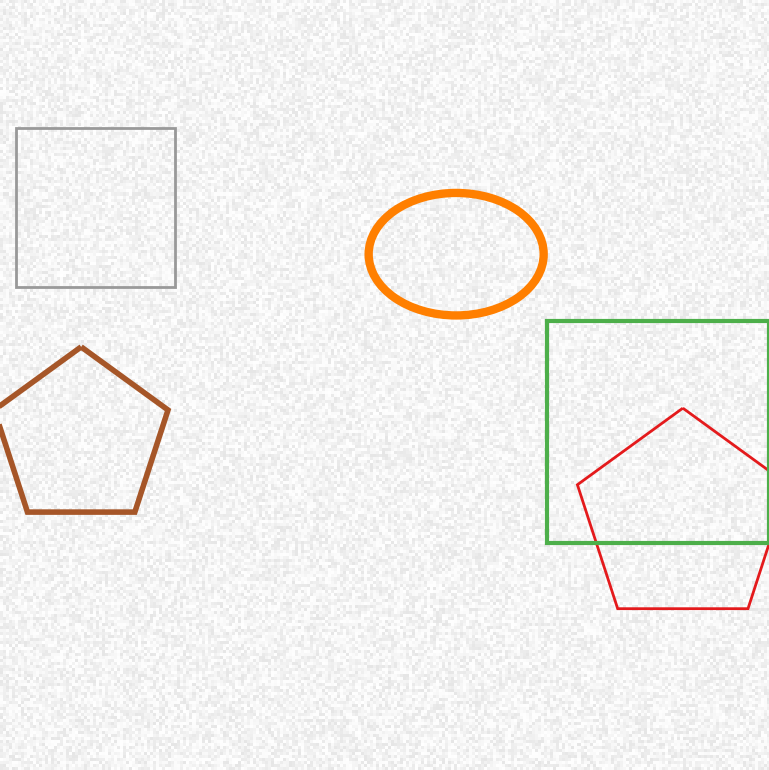[{"shape": "pentagon", "thickness": 1, "radius": 0.72, "center": [0.887, 0.326]}, {"shape": "square", "thickness": 1.5, "radius": 0.72, "center": [0.855, 0.439]}, {"shape": "oval", "thickness": 3, "radius": 0.57, "center": [0.592, 0.67]}, {"shape": "pentagon", "thickness": 2, "radius": 0.59, "center": [0.105, 0.431]}, {"shape": "square", "thickness": 1, "radius": 0.52, "center": [0.124, 0.73]}]